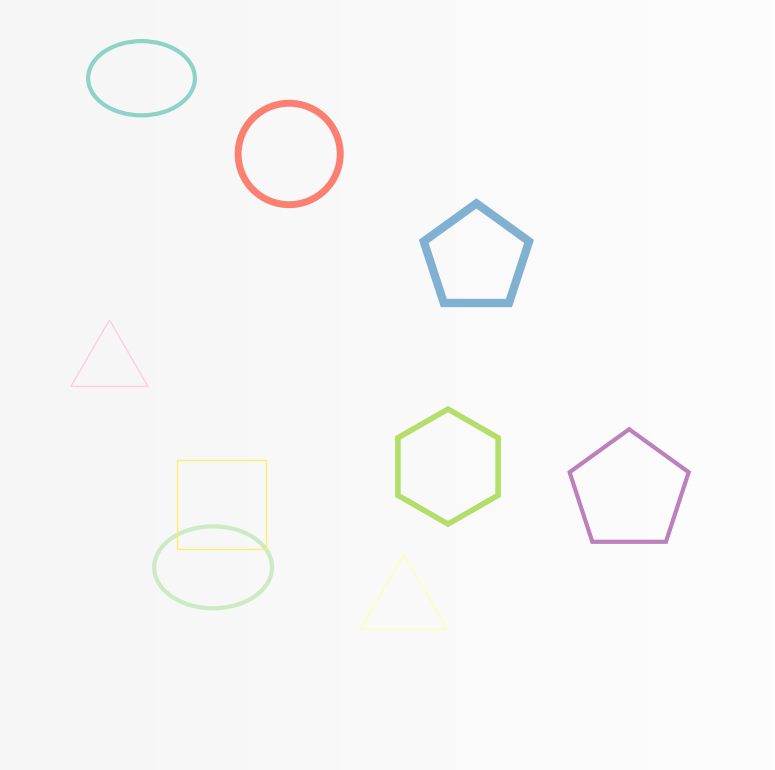[{"shape": "oval", "thickness": 1.5, "radius": 0.34, "center": [0.183, 0.898]}, {"shape": "triangle", "thickness": 0.5, "radius": 0.32, "center": [0.521, 0.215]}, {"shape": "circle", "thickness": 2.5, "radius": 0.33, "center": [0.373, 0.8]}, {"shape": "pentagon", "thickness": 3, "radius": 0.36, "center": [0.615, 0.664]}, {"shape": "hexagon", "thickness": 2, "radius": 0.37, "center": [0.578, 0.394]}, {"shape": "triangle", "thickness": 0.5, "radius": 0.29, "center": [0.141, 0.527]}, {"shape": "pentagon", "thickness": 1.5, "radius": 0.4, "center": [0.812, 0.362]}, {"shape": "oval", "thickness": 1.5, "radius": 0.38, "center": [0.275, 0.263]}, {"shape": "square", "thickness": 0.5, "radius": 0.29, "center": [0.286, 0.345]}]